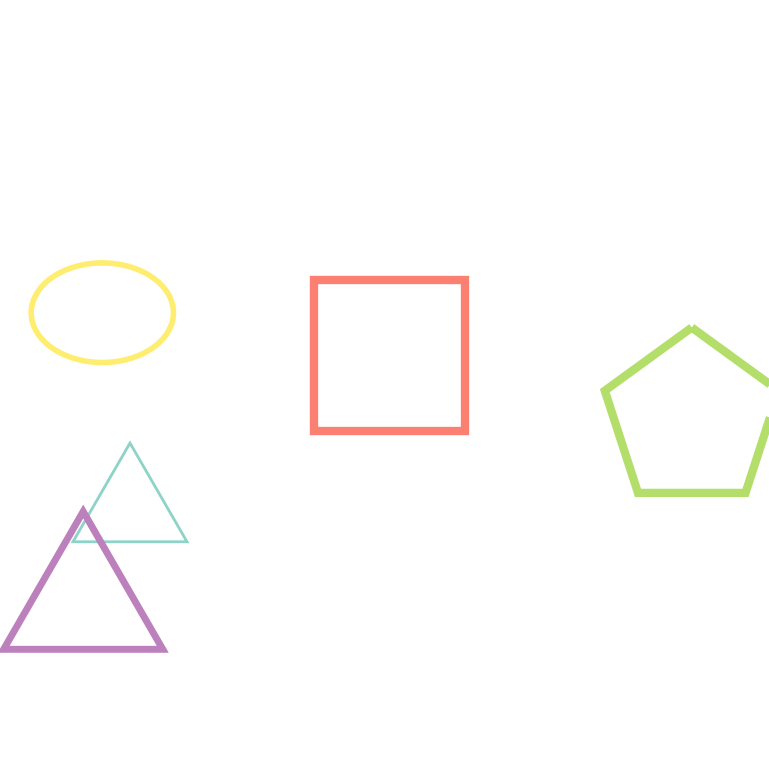[{"shape": "triangle", "thickness": 1, "radius": 0.43, "center": [0.169, 0.339]}, {"shape": "square", "thickness": 3, "radius": 0.49, "center": [0.506, 0.539]}, {"shape": "pentagon", "thickness": 3, "radius": 0.59, "center": [0.898, 0.456]}, {"shape": "triangle", "thickness": 2.5, "radius": 0.6, "center": [0.108, 0.216]}, {"shape": "oval", "thickness": 2, "radius": 0.46, "center": [0.133, 0.594]}]